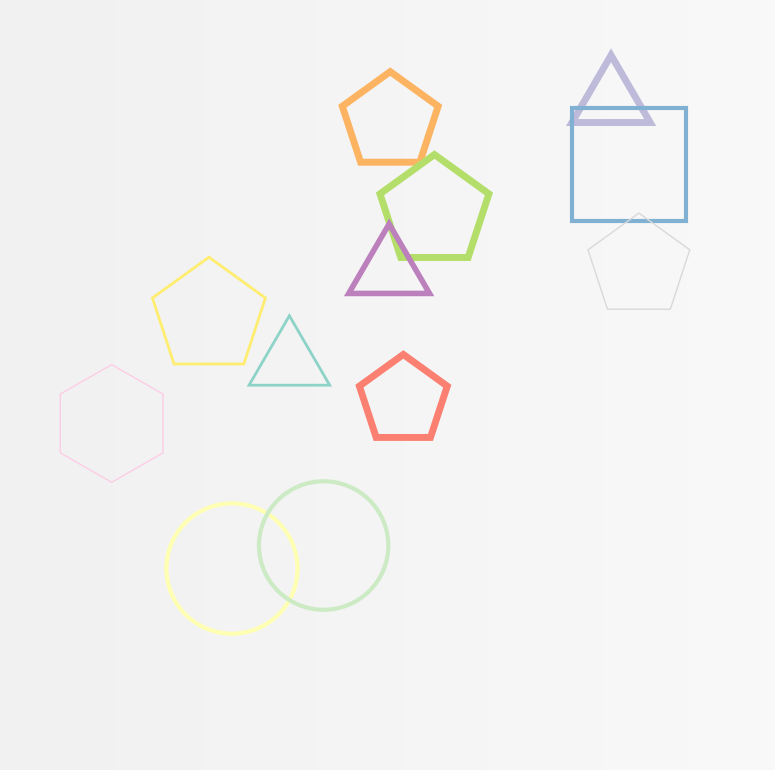[{"shape": "triangle", "thickness": 1, "radius": 0.3, "center": [0.373, 0.53]}, {"shape": "circle", "thickness": 1.5, "radius": 0.42, "center": [0.299, 0.262]}, {"shape": "triangle", "thickness": 2.5, "radius": 0.29, "center": [0.788, 0.87]}, {"shape": "pentagon", "thickness": 2.5, "radius": 0.3, "center": [0.52, 0.48]}, {"shape": "square", "thickness": 1.5, "radius": 0.37, "center": [0.811, 0.787]}, {"shape": "pentagon", "thickness": 2.5, "radius": 0.33, "center": [0.504, 0.842]}, {"shape": "pentagon", "thickness": 2.5, "radius": 0.37, "center": [0.561, 0.725]}, {"shape": "hexagon", "thickness": 0.5, "radius": 0.38, "center": [0.144, 0.45]}, {"shape": "pentagon", "thickness": 0.5, "radius": 0.35, "center": [0.824, 0.654]}, {"shape": "triangle", "thickness": 2, "radius": 0.3, "center": [0.502, 0.649]}, {"shape": "circle", "thickness": 1.5, "radius": 0.42, "center": [0.418, 0.292]}, {"shape": "pentagon", "thickness": 1, "radius": 0.38, "center": [0.27, 0.589]}]